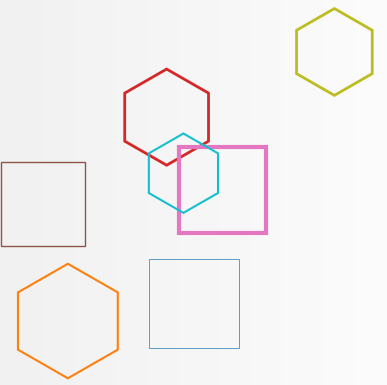[{"shape": "square", "thickness": 0.5, "radius": 0.58, "center": [0.501, 0.212]}, {"shape": "hexagon", "thickness": 1.5, "radius": 0.74, "center": [0.175, 0.166]}, {"shape": "hexagon", "thickness": 2, "radius": 0.62, "center": [0.43, 0.696]}, {"shape": "square", "thickness": 1, "radius": 0.54, "center": [0.111, 0.471]}, {"shape": "square", "thickness": 3, "radius": 0.56, "center": [0.574, 0.507]}, {"shape": "hexagon", "thickness": 2, "radius": 0.56, "center": [0.863, 0.865]}, {"shape": "hexagon", "thickness": 1.5, "radius": 0.52, "center": [0.473, 0.55]}]